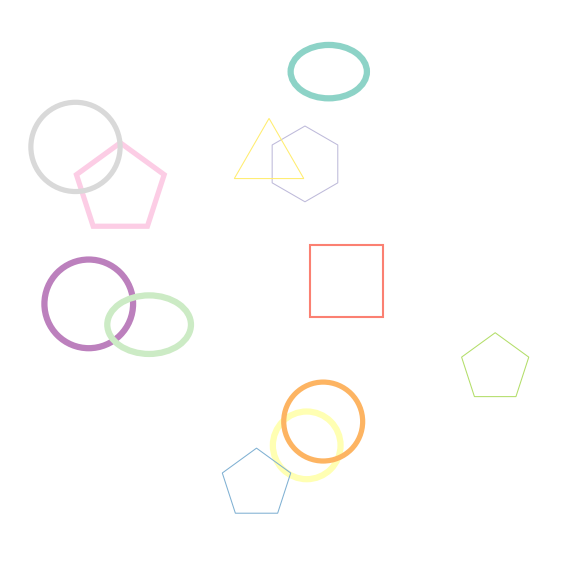[{"shape": "oval", "thickness": 3, "radius": 0.33, "center": [0.569, 0.875]}, {"shape": "circle", "thickness": 3, "radius": 0.29, "center": [0.531, 0.228]}, {"shape": "hexagon", "thickness": 0.5, "radius": 0.33, "center": [0.528, 0.715]}, {"shape": "square", "thickness": 1, "radius": 0.31, "center": [0.6, 0.513]}, {"shape": "pentagon", "thickness": 0.5, "radius": 0.31, "center": [0.444, 0.161]}, {"shape": "circle", "thickness": 2.5, "radius": 0.34, "center": [0.56, 0.269]}, {"shape": "pentagon", "thickness": 0.5, "radius": 0.31, "center": [0.857, 0.362]}, {"shape": "pentagon", "thickness": 2.5, "radius": 0.4, "center": [0.208, 0.672]}, {"shape": "circle", "thickness": 2.5, "radius": 0.39, "center": [0.131, 0.745]}, {"shape": "circle", "thickness": 3, "radius": 0.38, "center": [0.154, 0.473]}, {"shape": "oval", "thickness": 3, "radius": 0.36, "center": [0.258, 0.437]}, {"shape": "triangle", "thickness": 0.5, "radius": 0.35, "center": [0.466, 0.725]}]